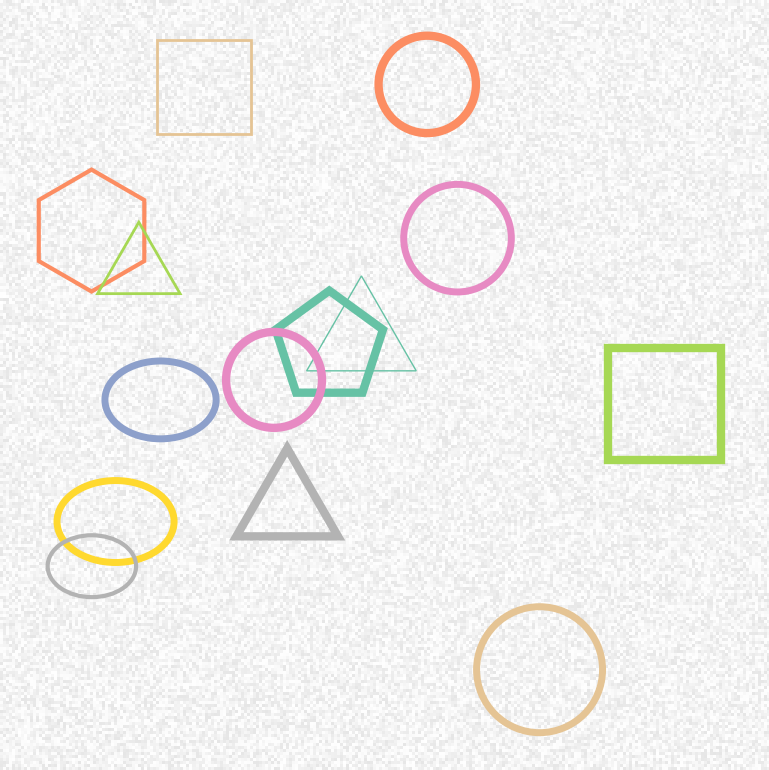[{"shape": "pentagon", "thickness": 3, "radius": 0.37, "center": [0.428, 0.549]}, {"shape": "triangle", "thickness": 0.5, "radius": 0.41, "center": [0.469, 0.559]}, {"shape": "circle", "thickness": 3, "radius": 0.32, "center": [0.555, 0.89]}, {"shape": "hexagon", "thickness": 1.5, "radius": 0.4, "center": [0.119, 0.701]}, {"shape": "oval", "thickness": 2.5, "radius": 0.36, "center": [0.208, 0.481]}, {"shape": "circle", "thickness": 2.5, "radius": 0.35, "center": [0.594, 0.691]}, {"shape": "circle", "thickness": 3, "radius": 0.31, "center": [0.356, 0.507]}, {"shape": "square", "thickness": 3, "radius": 0.37, "center": [0.863, 0.475]}, {"shape": "triangle", "thickness": 1, "radius": 0.31, "center": [0.18, 0.65]}, {"shape": "oval", "thickness": 2.5, "radius": 0.38, "center": [0.15, 0.323]}, {"shape": "square", "thickness": 1, "radius": 0.3, "center": [0.265, 0.887]}, {"shape": "circle", "thickness": 2.5, "radius": 0.41, "center": [0.701, 0.13]}, {"shape": "oval", "thickness": 1.5, "radius": 0.29, "center": [0.119, 0.265]}, {"shape": "triangle", "thickness": 3, "radius": 0.38, "center": [0.373, 0.342]}]